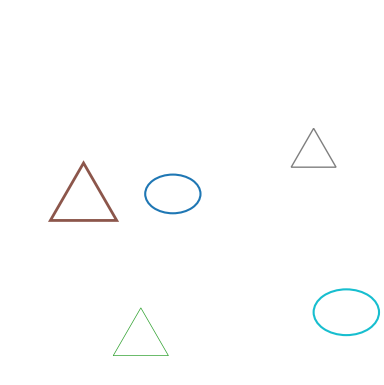[{"shape": "oval", "thickness": 1.5, "radius": 0.36, "center": [0.449, 0.496]}, {"shape": "triangle", "thickness": 0.5, "radius": 0.41, "center": [0.366, 0.118]}, {"shape": "triangle", "thickness": 2, "radius": 0.5, "center": [0.217, 0.477]}, {"shape": "triangle", "thickness": 1, "radius": 0.34, "center": [0.815, 0.599]}, {"shape": "oval", "thickness": 1.5, "radius": 0.42, "center": [0.9, 0.189]}]